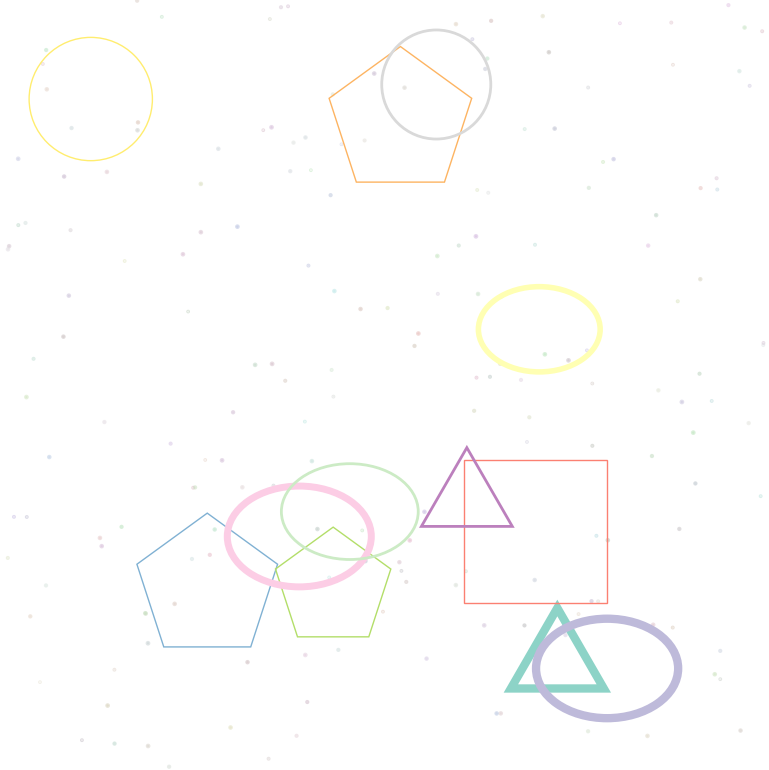[{"shape": "triangle", "thickness": 3, "radius": 0.35, "center": [0.724, 0.141]}, {"shape": "oval", "thickness": 2, "radius": 0.4, "center": [0.7, 0.572]}, {"shape": "oval", "thickness": 3, "radius": 0.46, "center": [0.788, 0.132]}, {"shape": "square", "thickness": 0.5, "radius": 0.47, "center": [0.695, 0.309]}, {"shape": "pentagon", "thickness": 0.5, "radius": 0.48, "center": [0.269, 0.238]}, {"shape": "pentagon", "thickness": 0.5, "radius": 0.49, "center": [0.52, 0.842]}, {"shape": "pentagon", "thickness": 0.5, "radius": 0.39, "center": [0.433, 0.237]}, {"shape": "oval", "thickness": 2.5, "radius": 0.47, "center": [0.389, 0.303]}, {"shape": "circle", "thickness": 1, "radius": 0.35, "center": [0.567, 0.89]}, {"shape": "triangle", "thickness": 1, "radius": 0.34, "center": [0.606, 0.35]}, {"shape": "oval", "thickness": 1, "radius": 0.44, "center": [0.454, 0.336]}, {"shape": "circle", "thickness": 0.5, "radius": 0.4, "center": [0.118, 0.871]}]